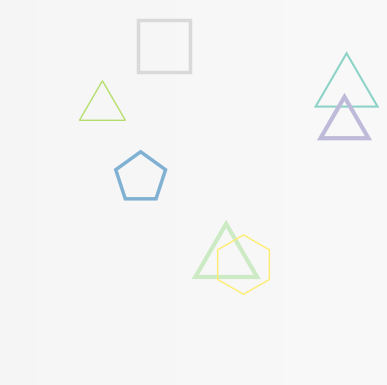[{"shape": "triangle", "thickness": 1.5, "radius": 0.46, "center": [0.894, 0.769]}, {"shape": "triangle", "thickness": 3, "radius": 0.36, "center": [0.889, 0.677]}, {"shape": "pentagon", "thickness": 2.5, "radius": 0.34, "center": [0.363, 0.538]}, {"shape": "triangle", "thickness": 1, "radius": 0.34, "center": [0.264, 0.722]}, {"shape": "square", "thickness": 2.5, "radius": 0.33, "center": [0.424, 0.88]}, {"shape": "triangle", "thickness": 3, "radius": 0.46, "center": [0.584, 0.327]}, {"shape": "hexagon", "thickness": 1, "radius": 0.39, "center": [0.628, 0.313]}]